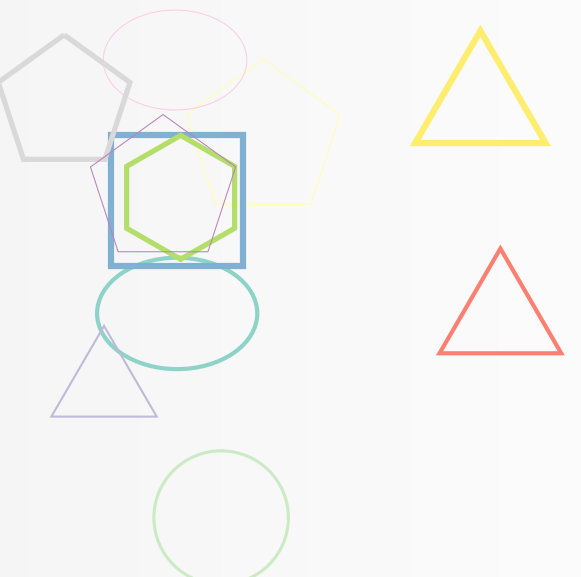[{"shape": "oval", "thickness": 2, "radius": 0.69, "center": [0.305, 0.456]}, {"shape": "pentagon", "thickness": 0.5, "radius": 0.7, "center": [0.453, 0.758]}, {"shape": "triangle", "thickness": 1, "radius": 0.52, "center": [0.179, 0.33]}, {"shape": "triangle", "thickness": 2, "radius": 0.6, "center": [0.861, 0.448]}, {"shape": "square", "thickness": 3, "radius": 0.57, "center": [0.304, 0.652]}, {"shape": "hexagon", "thickness": 2.5, "radius": 0.54, "center": [0.311, 0.657]}, {"shape": "oval", "thickness": 0.5, "radius": 0.62, "center": [0.301, 0.895]}, {"shape": "pentagon", "thickness": 2.5, "radius": 0.6, "center": [0.11, 0.82]}, {"shape": "pentagon", "thickness": 0.5, "radius": 0.66, "center": [0.281, 0.669]}, {"shape": "circle", "thickness": 1.5, "radius": 0.58, "center": [0.38, 0.103]}, {"shape": "triangle", "thickness": 3, "radius": 0.65, "center": [0.826, 0.816]}]